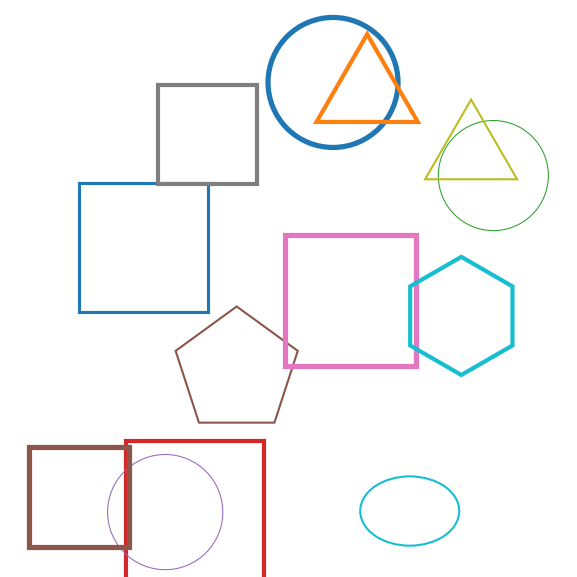[{"shape": "circle", "thickness": 2.5, "radius": 0.56, "center": [0.577, 0.856]}, {"shape": "square", "thickness": 1.5, "radius": 0.56, "center": [0.248, 0.57]}, {"shape": "triangle", "thickness": 2, "radius": 0.51, "center": [0.636, 0.839]}, {"shape": "circle", "thickness": 0.5, "radius": 0.48, "center": [0.854, 0.695]}, {"shape": "square", "thickness": 2, "radius": 0.6, "center": [0.338, 0.115]}, {"shape": "circle", "thickness": 0.5, "radius": 0.5, "center": [0.286, 0.112]}, {"shape": "pentagon", "thickness": 1, "radius": 0.56, "center": [0.41, 0.357]}, {"shape": "square", "thickness": 2.5, "radius": 0.43, "center": [0.137, 0.139]}, {"shape": "square", "thickness": 2.5, "radius": 0.57, "center": [0.607, 0.478]}, {"shape": "square", "thickness": 2, "radius": 0.43, "center": [0.359, 0.766]}, {"shape": "triangle", "thickness": 1, "radius": 0.46, "center": [0.816, 0.735]}, {"shape": "hexagon", "thickness": 2, "radius": 0.51, "center": [0.799, 0.452]}, {"shape": "oval", "thickness": 1, "radius": 0.43, "center": [0.71, 0.114]}]